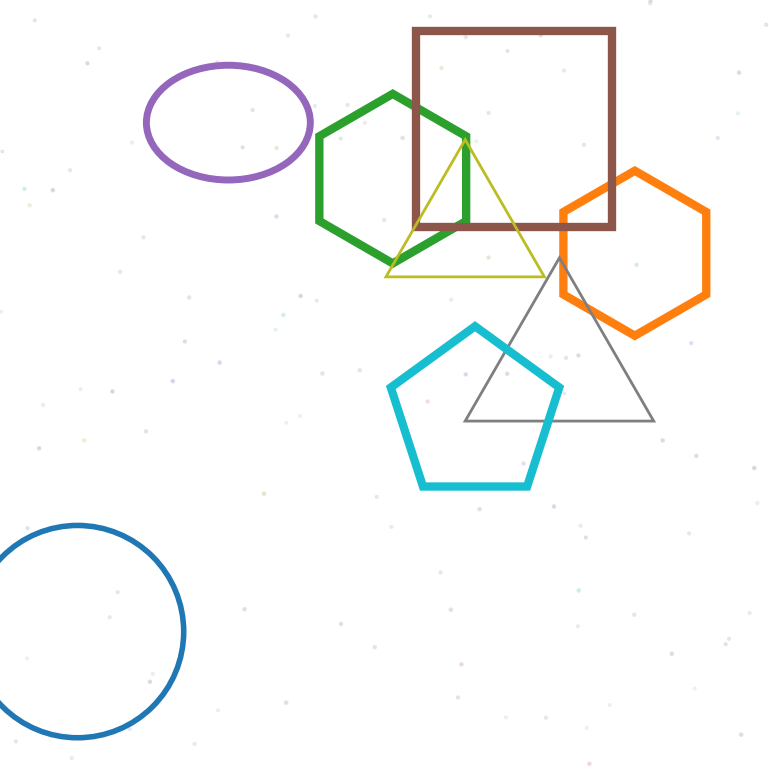[{"shape": "circle", "thickness": 2, "radius": 0.69, "center": [0.101, 0.18]}, {"shape": "hexagon", "thickness": 3, "radius": 0.54, "center": [0.824, 0.671]}, {"shape": "hexagon", "thickness": 3, "radius": 0.55, "center": [0.51, 0.768]}, {"shape": "oval", "thickness": 2.5, "radius": 0.53, "center": [0.297, 0.841]}, {"shape": "square", "thickness": 3, "radius": 0.64, "center": [0.668, 0.833]}, {"shape": "triangle", "thickness": 1, "radius": 0.71, "center": [0.727, 0.524]}, {"shape": "triangle", "thickness": 1, "radius": 0.59, "center": [0.604, 0.7]}, {"shape": "pentagon", "thickness": 3, "radius": 0.58, "center": [0.617, 0.461]}]